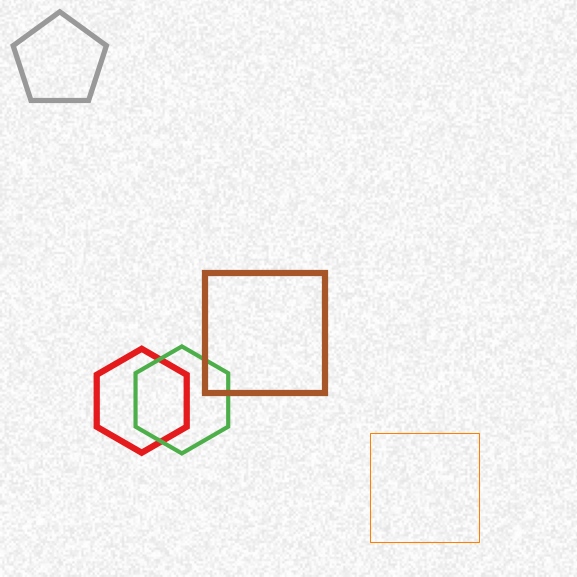[{"shape": "hexagon", "thickness": 3, "radius": 0.45, "center": [0.245, 0.305]}, {"shape": "hexagon", "thickness": 2, "radius": 0.46, "center": [0.315, 0.307]}, {"shape": "square", "thickness": 0.5, "radius": 0.47, "center": [0.736, 0.155]}, {"shape": "square", "thickness": 3, "radius": 0.52, "center": [0.459, 0.422]}, {"shape": "pentagon", "thickness": 2.5, "radius": 0.42, "center": [0.104, 0.894]}]